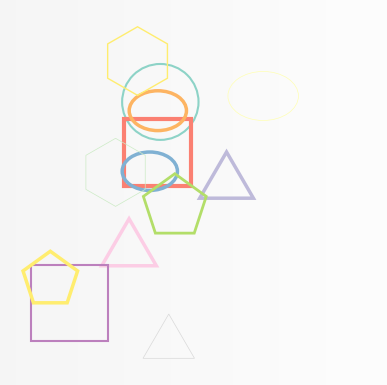[{"shape": "circle", "thickness": 1.5, "radius": 0.49, "center": [0.414, 0.735]}, {"shape": "oval", "thickness": 0.5, "radius": 0.45, "center": [0.679, 0.751]}, {"shape": "triangle", "thickness": 2.5, "radius": 0.4, "center": [0.585, 0.525]}, {"shape": "square", "thickness": 3, "radius": 0.44, "center": [0.407, 0.603]}, {"shape": "oval", "thickness": 2.5, "radius": 0.36, "center": [0.387, 0.555]}, {"shape": "oval", "thickness": 2.5, "radius": 0.37, "center": [0.407, 0.713]}, {"shape": "pentagon", "thickness": 2, "radius": 0.43, "center": [0.451, 0.463]}, {"shape": "triangle", "thickness": 2.5, "radius": 0.41, "center": [0.333, 0.35]}, {"shape": "triangle", "thickness": 0.5, "radius": 0.38, "center": [0.436, 0.108]}, {"shape": "square", "thickness": 1.5, "radius": 0.5, "center": [0.18, 0.213]}, {"shape": "hexagon", "thickness": 0.5, "radius": 0.44, "center": [0.298, 0.552]}, {"shape": "pentagon", "thickness": 2.5, "radius": 0.37, "center": [0.13, 0.273]}, {"shape": "hexagon", "thickness": 1, "radius": 0.45, "center": [0.355, 0.841]}]